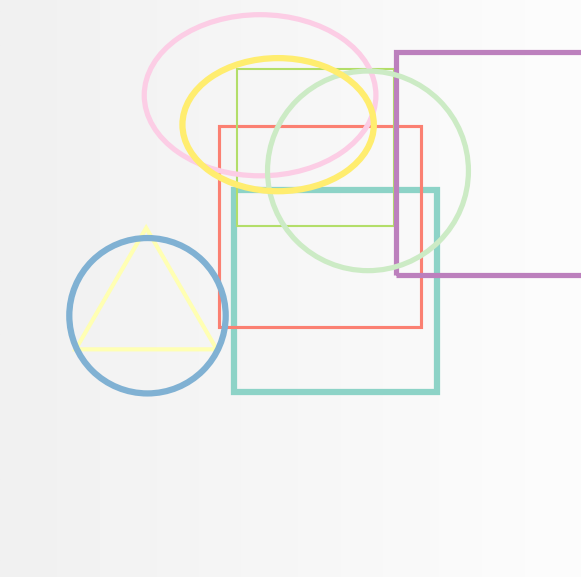[{"shape": "square", "thickness": 3, "radius": 0.87, "center": [0.577, 0.495]}, {"shape": "triangle", "thickness": 2, "radius": 0.7, "center": [0.251, 0.464]}, {"shape": "square", "thickness": 1.5, "radius": 0.87, "center": [0.551, 0.607]}, {"shape": "circle", "thickness": 3, "radius": 0.67, "center": [0.254, 0.452]}, {"shape": "square", "thickness": 1, "radius": 0.68, "center": [0.543, 0.744]}, {"shape": "oval", "thickness": 2.5, "radius": 1.0, "center": [0.447, 0.834]}, {"shape": "square", "thickness": 2.5, "radius": 0.97, "center": [0.875, 0.716]}, {"shape": "circle", "thickness": 2.5, "radius": 0.86, "center": [0.633, 0.703]}, {"shape": "oval", "thickness": 3, "radius": 0.82, "center": [0.479, 0.783]}]